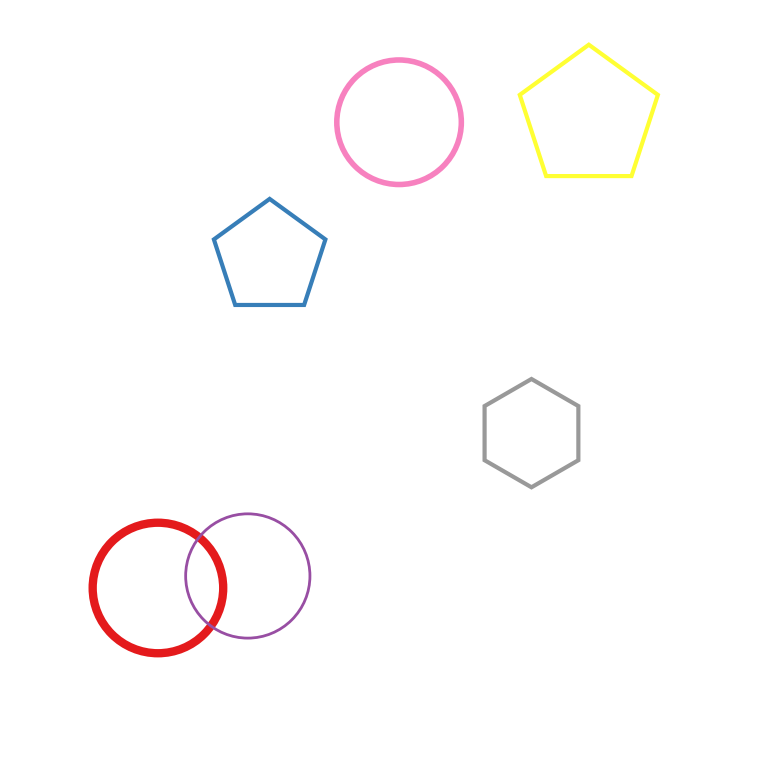[{"shape": "circle", "thickness": 3, "radius": 0.42, "center": [0.205, 0.236]}, {"shape": "pentagon", "thickness": 1.5, "radius": 0.38, "center": [0.35, 0.666]}, {"shape": "circle", "thickness": 1, "radius": 0.4, "center": [0.322, 0.252]}, {"shape": "pentagon", "thickness": 1.5, "radius": 0.47, "center": [0.765, 0.848]}, {"shape": "circle", "thickness": 2, "radius": 0.4, "center": [0.518, 0.841]}, {"shape": "hexagon", "thickness": 1.5, "radius": 0.35, "center": [0.69, 0.437]}]